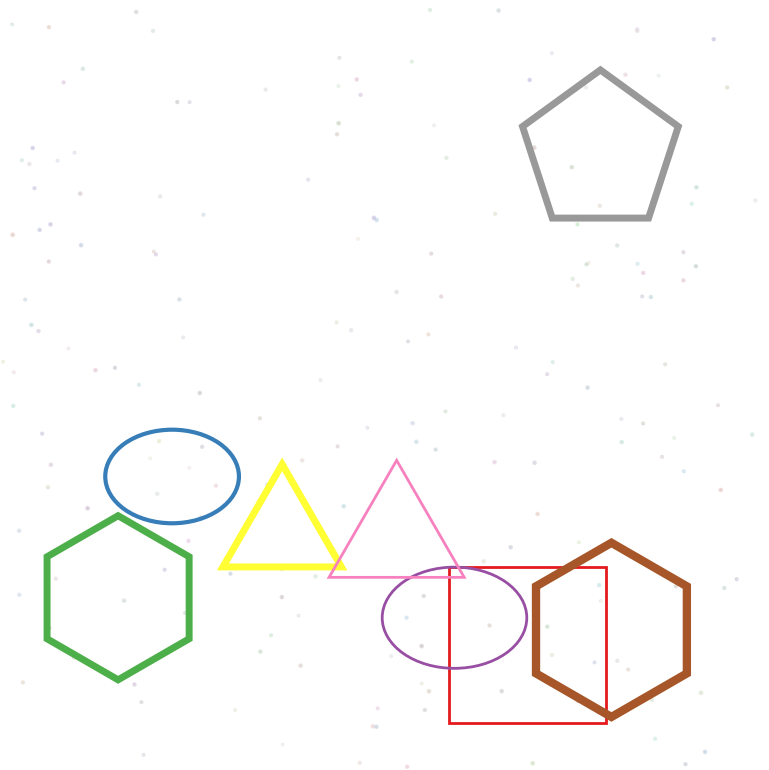[{"shape": "square", "thickness": 1, "radius": 0.51, "center": [0.685, 0.162]}, {"shape": "oval", "thickness": 1.5, "radius": 0.43, "center": [0.224, 0.381]}, {"shape": "hexagon", "thickness": 2.5, "radius": 0.53, "center": [0.153, 0.224]}, {"shape": "oval", "thickness": 1, "radius": 0.47, "center": [0.59, 0.198]}, {"shape": "triangle", "thickness": 2.5, "radius": 0.44, "center": [0.366, 0.308]}, {"shape": "hexagon", "thickness": 3, "radius": 0.57, "center": [0.794, 0.182]}, {"shape": "triangle", "thickness": 1, "radius": 0.51, "center": [0.515, 0.301]}, {"shape": "pentagon", "thickness": 2.5, "radius": 0.53, "center": [0.78, 0.803]}]